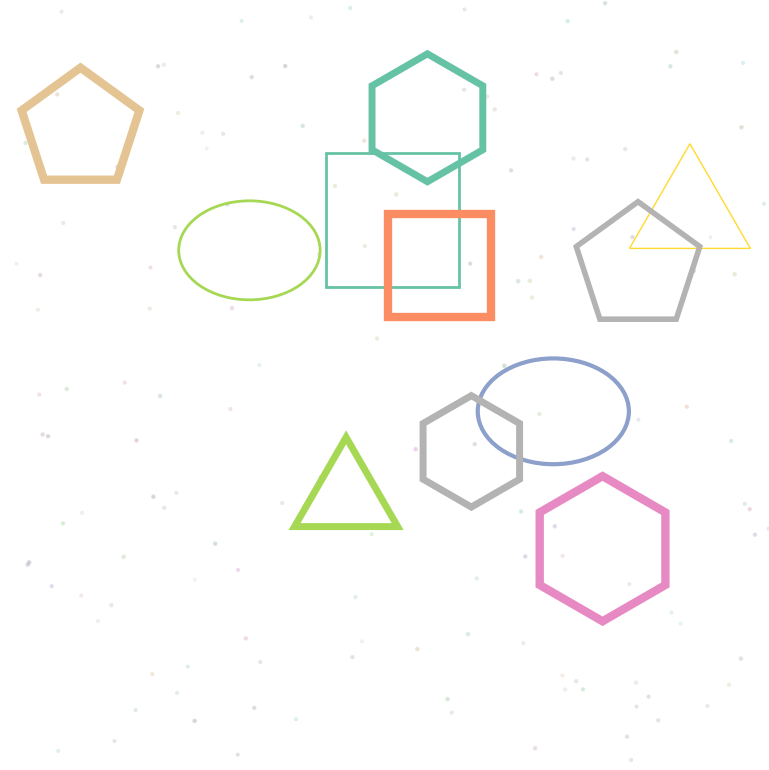[{"shape": "square", "thickness": 1, "radius": 0.43, "center": [0.51, 0.715]}, {"shape": "hexagon", "thickness": 2.5, "radius": 0.42, "center": [0.555, 0.847]}, {"shape": "square", "thickness": 3, "radius": 0.33, "center": [0.571, 0.655]}, {"shape": "oval", "thickness": 1.5, "radius": 0.49, "center": [0.719, 0.466]}, {"shape": "hexagon", "thickness": 3, "radius": 0.47, "center": [0.783, 0.287]}, {"shape": "oval", "thickness": 1, "radius": 0.46, "center": [0.324, 0.675]}, {"shape": "triangle", "thickness": 2.5, "radius": 0.39, "center": [0.449, 0.355]}, {"shape": "triangle", "thickness": 0.5, "radius": 0.45, "center": [0.896, 0.723]}, {"shape": "pentagon", "thickness": 3, "radius": 0.4, "center": [0.105, 0.832]}, {"shape": "pentagon", "thickness": 2, "radius": 0.42, "center": [0.829, 0.654]}, {"shape": "hexagon", "thickness": 2.5, "radius": 0.36, "center": [0.612, 0.414]}]